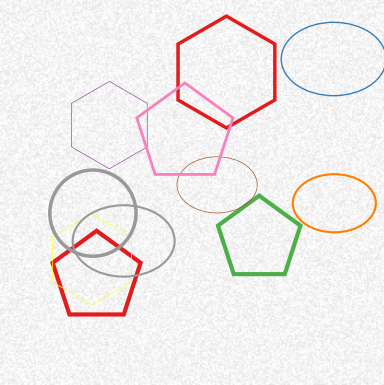[{"shape": "pentagon", "thickness": 3, "radius": 0.6, "center": [0.251, 0.28]}, {"shape": "hexagon", "thickness": 2.5, "radius": 0.73, "center": [0.588, 0.813]}, {"shape": "oval", "thickness": 1, "radius": 0.68, "center": [0.867, 0.847]}, {"shape": "pentagon", "thickness": 3, "radius": 0.56, "center": [0.673, 0.379]}, {"shape": "hexagon", "thickness": 0.5, "radius": 0.57, "center": [0.284, 0.675]}, {"shape": "oval", "thickness": 1.5, "radius": 0.54, "center": [0.868, 0.472]}, {"shape": "hexagon", "thickness": 0.5, "radius": 0.59, "center": [0.239, 0.326]}, {"shape": "oval", "thickness": 0.5, "radius": 0.52, "center": [0.564, 0.52]}, {"shape": "pentagon", "thickness": 2, "radius": 0.66, "center": [0.48, 0.653]}, {"shape": "oval", "thickness": 1.5, "radius": 0.66, "center": [0.321, 0.374]}, {"shape": "circle", "thickness": 2.5, "radius": 0.56, "center": [0.241, 0.446]}]